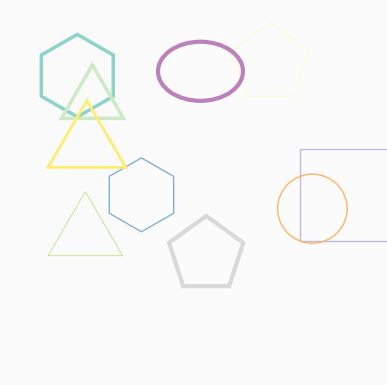[{"shape": "hexagon", "thickness": 2.5, "radius": 0.54, "center": [0.2, 0.804]}, {"shape": "pentagon", "thickness": 0.5, "radius": 0.53, "center": [0.697, 0.835]}, {"shape": "square", "thickness": 1, "radius": 0.6, "center": [0.893, 0.494]}, {"shape": "hexagon", "thickness": 1, "radius": 0.48, "center": [0.365, 0.494]}, {"shape": "circle", "thickness": 1, "radius": 0.45, "center": [0.806, 0.458]}, {"shape": "triangle", "thickness": 0.5, "radius": 0.56, "center": [0.22, 0.391]}, {"shape": "pentagon", "thickness": 3, "radius": 0.5, "center": [0.532, 0.338]}, {"shape": "oval", "thickness": 3, "radius": 0.55, "center": [0.517, 0.815]}, {"shape": "triangle", "thickness": 2.5, "radius": 0.46, "center": [0.239, 0.739]}, {"shape": "triangle", "thickness": 2, "radius": 0.58, "center": [0.224, 0.623]}]